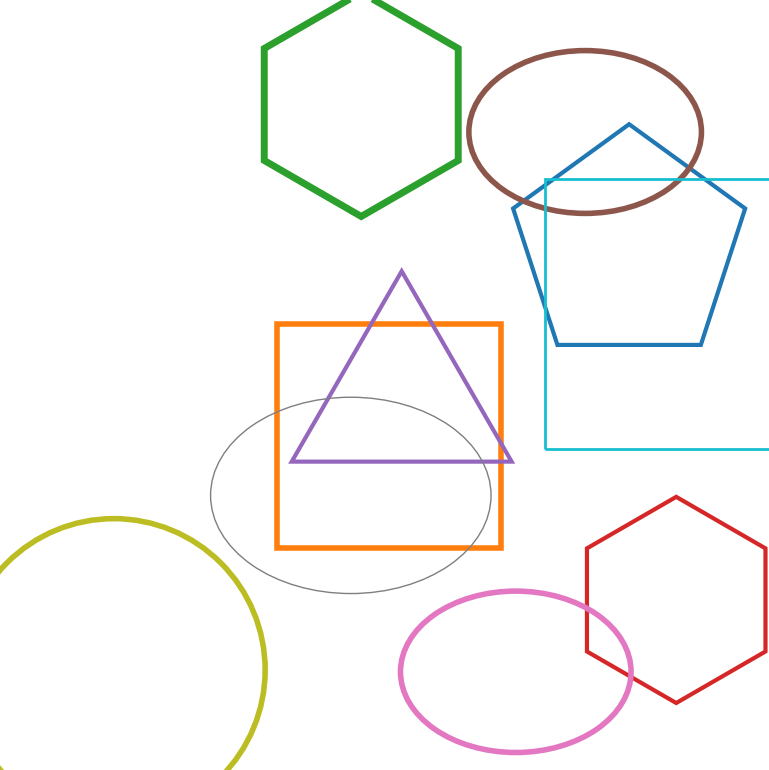[{"shape": "pentagon", "thickness": 1.5, "radius": 0.79, "center": [0.817, 0.68]}, {"shape": "square", "thickness": 2, "radius": 0.73, "center": [0.505, 0.434]}, {"shape": "hexagon", "thickness": 2.5, "radius": 0.73, "center": [0.469, 0.864]}, {"shape": "hexagon", "thickness": 1.5, "radius": 0.67, "center": [0.878, 0.221]}, {"shape": "triangle", "thickness": 1.5, "radius": 0.82, "center": [0.522, 0.483]}, {"shape": "oval", "thickness": 2, "radius": 0.76, "center": [0.76, 0.829]}, {"shape": "oval", "thickness": 2, "radius": 0.75, "center": [0.67, 0.128]}, {"shape": "oval", "thickness": 0.5, "radius": 0.91, "center": [0.456, 0.357]}, {"shape": "circle", "thickness": 2, "radius": 0.98, "center": [0.148, 0.13]}, {"shape": "square", "thickness": 1, "radius": 0.88, "center": [0.883, 0.592]}]